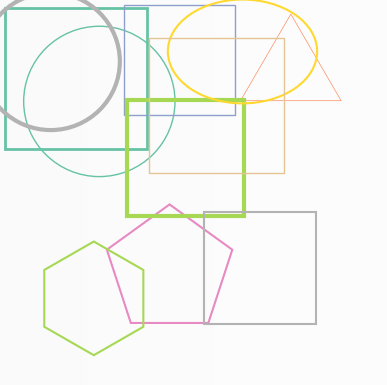[{"shape": "square", "thickness": 2, "radius": 0.92, "center": [0.197, 0.796]}, {"shape": "circle", "thickness": 1, "radius": 0.98, "center": [0.256, 0.737]}, {"shape": "triangle", "thickness": 0.5, "radius": 0.75, "center": [0.751, 0.813]}, {"shape": "square", "thickness": 1, "radius": 0.72, "center": [0.464, 0.845]}, {"shape": "pentagon", "thickness": 1.5, "radius": 0.85, "center": [0.438, 0.299]}, {"shape": "hexagon", "thickness": 1.5, "radius": 0.74, "center": [0.242, 0.225]}, {"shape": "square", "thickness": 3, "radius": 0.75, "center": [0.478, 0.591]}, {"shape": "oval", "thickness": 1.5, "radius": 0.96, "center": [0.626, 0.866]}, {"shape": "square", "thickness": 1, "radius": 0.87, "center": [0.559, 0.725]}, {"shape": "circle", "thickness": 3, "radius": 0.89, "center": [0.131, 0.841]}, {"shape": "square", "thickness": 1.5, "radius": 0.72, "center": [0.671, 0.304]}]